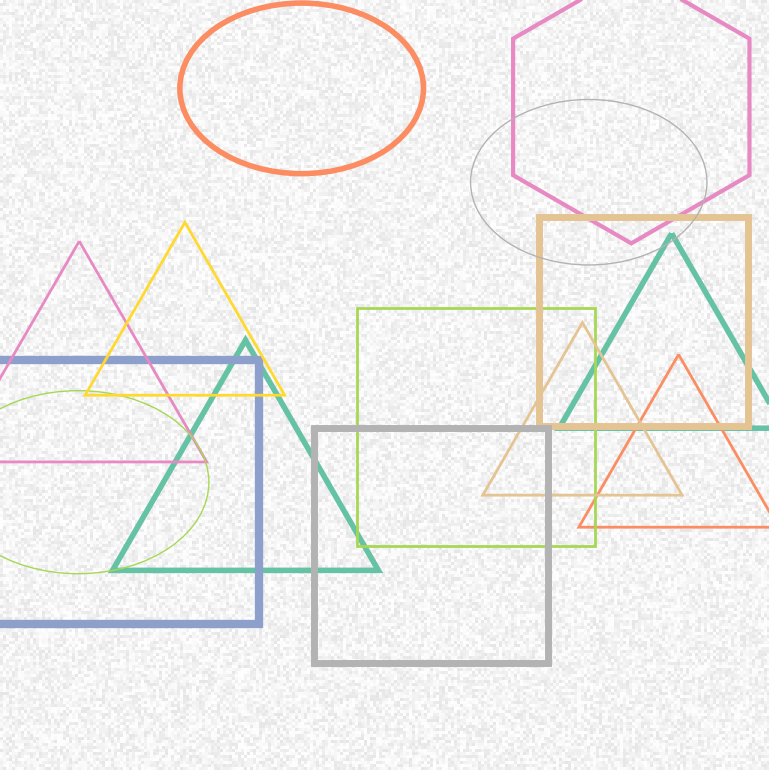[{"shape": "triangle", "thickness": 2, "radius": 0.84, "center": [0.872, 0.528]}, {"shape": "triangle", "thickness": 2, "radius": 1.0, "center": [0.319, 0.359]}, {"shape": "oval", "thickness": 2, "radius": 0.79, "center": [0.392, 0.885]}, {"shape": "triangle", "thickness": 1, "radius": 0.75, "center": [0.881, 0.39]}, {"shape": "square", "thickness": 3, "radius": 0.86, "center": [0.165, 0.361]}, {"shape": "hexagon", "thickness": 1.5, "radius": 0.89, "center": [0.82, 0.861]}, {"shape": "triangle", "thickness": 1, "radius": 0.96, "center": [0.103, 0.496]}, {"shape": "oval", "thickness": 0.5, "radius": 0.85, "center": [0.101, 0.374]}, {"shape": "square", "thickness": 1, "radius": 0.77, "center": [0.618, 0.446]}, {"shape": "triangle", "thickness": 1, "radius": 0.75, "center": [0.24, 0.562]}, {"shape": "triangle", "thickness": 1, "radius": 0.75, "center": [0.756, 0.432]}, {"shape": "square", "thickness": 2.5, "radius": 0.68, "center": [0.836, 0.582]}, {"shape": "square", "thickness": 2.5, "radius": 0.76, "center": [0.56, 0.292]}, {"shape": "oval", "thickness": 0.5, "radius": 0.77, "center": [0.765, 0.763]}]